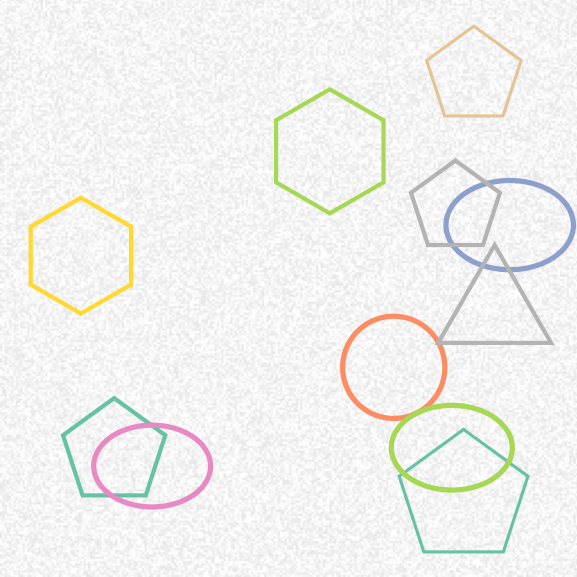[{"shape": "pentagon", "thickness": 1.5, "radius": 0.59, "center": [0.803, 0.138]}, {"shape": "pentagon", "thickness": 2, "radius": 0.47, "center": [0.198, 0.217]}, {"shape": "circle", "thickness": 2.5, "radius": 0.44, "center": [0.682, 0.363]}, {"shape": "oval", "thickness": 2.5, "radius": 0.55, "center": [0.883, 0.609]}, {"shape": "oval", "thickness": 2.5, "radius": 0.51, "center": [0.263, 0.192]}, {"shape": "hexagon", "thickness": 2, "radius": 0.54, "center": [0.571, 0.737]}, {"shape": "oval", "thickness": 2.5, "radius": 0.52, "center": [0.782, 0.224]}, {"shape": "hexagon", "thickness": 2, "radius": 0.5, "center": [0.14, 0.557]}, {"shape": "pentagon", "thickness": 1.5, "radius": 0.43, "center": [0.821, 0.868]}, {"shape": "pentagon", "thickness": 2, "radius": 0.4, "center": [0.789, 0.64]}, {"shape": "triangle", "thickness": 2, "radius": 0.56, "center": [0.857, 0.462]}]